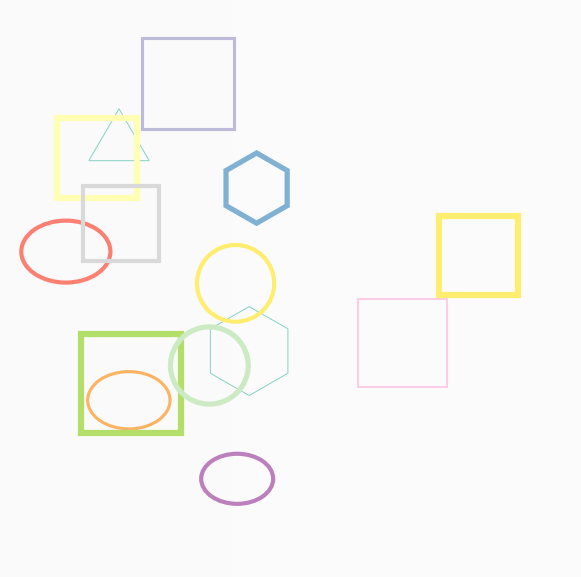[{"shape": "triangle", "thickness": 0.5, "radius": 0.3, "center": [0.205, 0.751]}, {"shape": "hexagon", "thickness": 0.5, "radius": 0.38, "center": [0.429, 0.391]}, {"shape": "square", "thickness": 3, "radius": 0.35, "center": [0.167, 0.725]}, {"shape": "square", "thickness": 1.5, "radius": 0.39, "center": [0.324, 0.854]}, {"shape": "oval", "thickness": 2, "radius": 0.38, "center": [0.113, 0.563]}, {"shape": "hexagon", "thickness": 2.5, "radius": 0.3, "center": [0.441, 0.673]}, {"shape": "oval", "thickness": 1.5, "radius": 0.35, "center": [0.222, 0.306]}, {"shape": "square", "thickness": 3, "radius": 0.43, "center": [0.225, 0.335]}, {"shape": "square", "thickness": 1, "radius": 0.38, "center": [0.693, 0.406]}, {"shape": "square", "thickness": 2, "radius": 0.33, "center": [0.209, 0.612]}, {"shape": "oval", "thickness": 2, "radius": 0.31, "center": [0.408, 0.17]}, {"shape": "circle", "thickness": 2.5, "radius": 0.33, "center": [0.36, 0.366]}, {"shape": "square", "thickness": 3, "radius": 0.34, "center": [0.823, 0.557]}, {"shape": "circle", "thickness": 2, "radius": 0.33, "center": [0.405, 0.509]}]